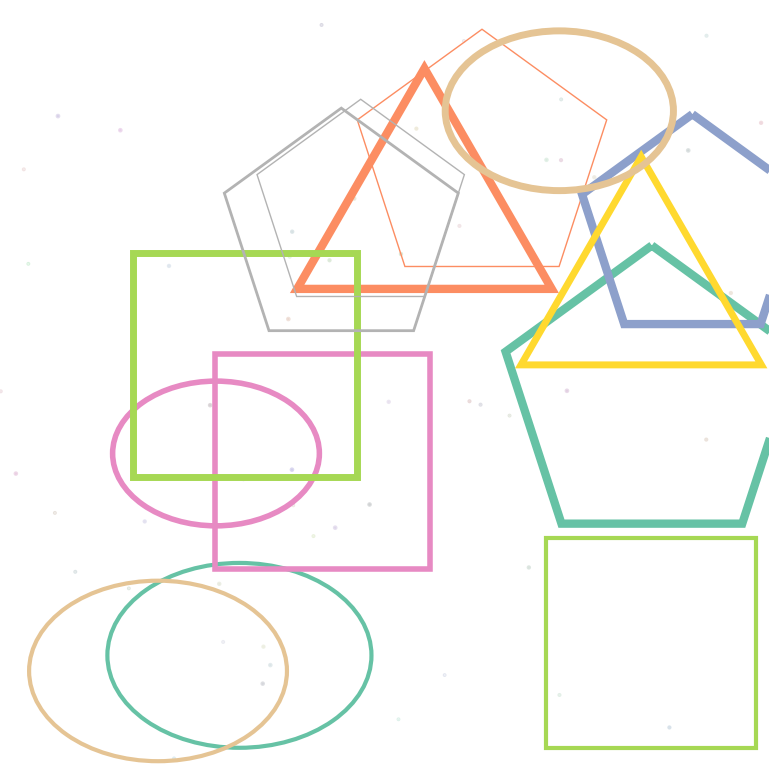[{"shape": "oval", "thickness": 1.5, "radius": 0.86, "center": [0.311, 0.149]}, {"shape": "pentagon", "thickness": 3, "radius": 1.0, "center": [0.847, 0.481]}, {"shape": "pentagon", "thickness": 0.5, "radius": 0.85, "center": [0.626, 0.792]}, {"shape": "triangle", "thickness": 3, "radius": 0.95, "center": [0.551, 0.72]}, {"shape": "pentagon", "thickness": 3, "radius": 0.75, "center": [0.899, 0.701]}, {"shape": "square", "thickness": 2, "radius": 0.7, "center": [0.419, 0.401]}, {"shape": "oval", "thickness": 2, "radius": 0.67, "center": [0.281, 0.411]}, {"shape": "square", "thickness": 1.5, "radius": 0.68, "center": [0.845, 0.165]}, {"shape": "square", "thickness": 2.5, "radius": 0.73, "center": [0.318, 0.526]}, {"shape": "triangle", "thickness": 2.5, "radius": 0.9, "center": [0.833, 0.616]}, {"shape": "oval", "thickness": 2.5, "radius": 0.74, "center": [0.726, 0.856]}, {"shape": "oval", "thickness": 1.5, "radius": 0.84, "center": [0.205, 0.129]}, {"shape": "pentagon", "thickness": 1, "radius": 0.8, "center": [0.443, 0.7]}, {"shape": "pentagon", "thickness": 0.5, "radius": 0.71, "center": [0.468, 0.729]}]